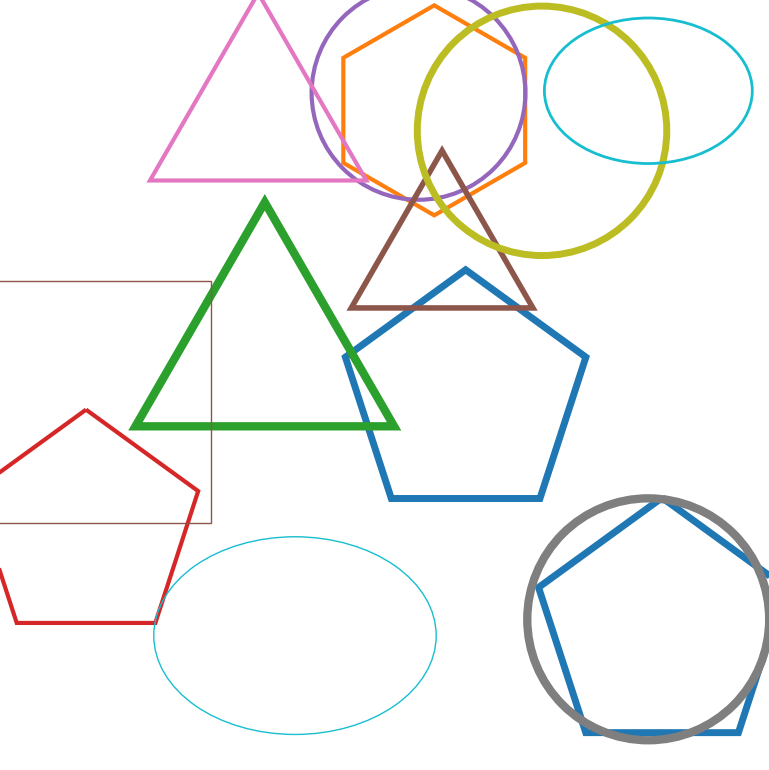[{"shape": "pentagon", "thickness": 2.5, "radius": 0.82, "center": [0.605, 0.485]}, {"shape": "pentagon", "thickness": 2.5, "radius": 0.84, "center": [0.86, 0.185]}, {"shape": "hexagon", "thickness": 1.5, "radius": 0.68, "center": [0.564, 0.857]}, {"shape": "triangle", "thickness": 3, "radius": 0.97, "center": [0.344, 0.543]}, {"shape": "pentagon", "thickness": 1.5, "radius": 0.77, "center": [0.112, 0.315]}, {"shape": "circle", "thickness": 1.5, "radius": 0.69, "center": [0.544, 0.879]}, {"shape": "triangle", "thickness": 2, "radius": 0.68, "center": [0.574, 0.668]}, {"shape": "square", "thickness": 0.5, "radius": 0.79, "center": [0.117, 0.478]}, {"shape": "triangle", "thickness": 1.5, "radius": 0.81, "center": [0.335, 0.847]}, {"shape": "circle", "thickness": 3, "radius": 0.79, "center": [0.842, 0.196]}, {"shape": "circle", "thickness": 2.5, "radius": 0.81, "center": [0.704, 0.83]}, {"shape": "oval", "thickness": 1, "radius": 0.68, "center": [0.842, 0.882]}, {"shape": "oval", "thickness": 0.5, "radius": 0.92, "center": [0.383, 0.175]}]